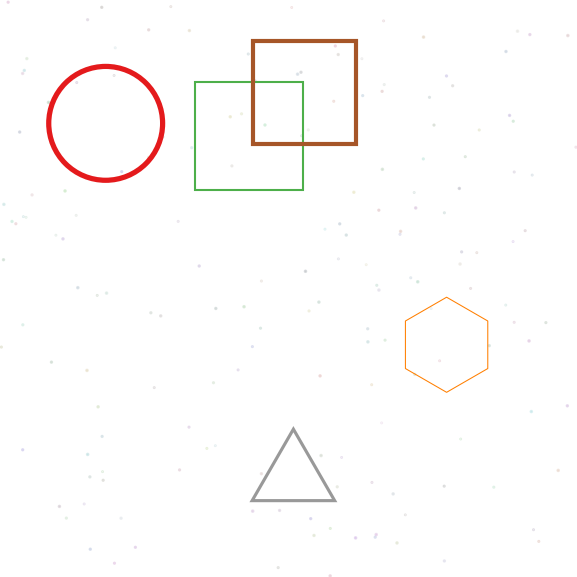[{"shape": "circle", "thickness": 2.5, "radius": 0.49, "center": [0.183, 0.786]}, {"shape": "square", "thickness": 1, "radius": 0.47, "center": [0.432, 0.764]}, {"shape": "hexagon", "thickness": 0.5, "radius": 0.41, "center": [0.773, 0.402]}, {"shape": "square", "thickness": 2, "radius": 0.44, "center": [0.527, 0.839]}, {"shape": "triangle", "thickness": 1.5, "radius": 0.41, "center": [0.508, 0.173]}]